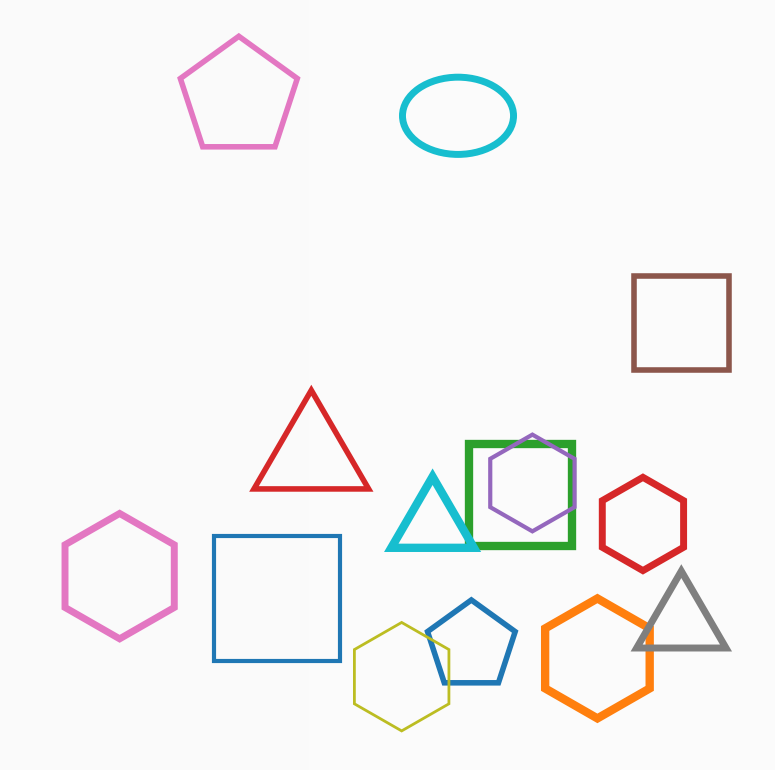[{"shape": "square", "thickness": 1.5, "radius": 0.41, "center": [0.358, 0.222]}, {"shape": "pentagon", "thickness": 2, "radius": 0.3, "center": [0.608, 0.161]}, {"shape": "hexagon", "thickness": 3, "radius": 0.39, "center": [0.771, 0.145]}, {"shape": "square", "thickness": 3, "radius": 0.33, "center": [0.671, 0.357]}, {"shape": "triangle", "thickness": 2, "radius": 0.43, "center": [0.402, 0.408]}, {"shape": "hexagon", "thickness": 2.5, "radius": 0.3, "center": [0.83, 0.32]}, {"shape": "hexagon", "thickness": 1.5, "radius": 0.31, "center": [0.687, 0.373]}, {"shape": "square", "thickness": 2, "radius": 0.31, "center": [0.88, 0.58]}, {"shape": "hexagon", "thickness": 2.5, "radius": 0.41, "center": [0.154, 0.252]}, {"shape": "pentagon", "thickness": 2, "radius": 0.4, "center": [0.308, 0.874]}, {"shape": "triangle", "thickness": 2.5, "radius": 0.33, "center": [0.879, 0.192]}, {"shape": "hexagon", "thickness": 1, "radius": 0.35, "center": [0.518, 0.121]}, {"shape": "oval", "thickness": 2.5, "radius": 0.36, "center": [0.591, 0.85]}, {"shape": "triangle", "thickness": 3, "radius": 0.31, "center": [0.558, 0.319]}]